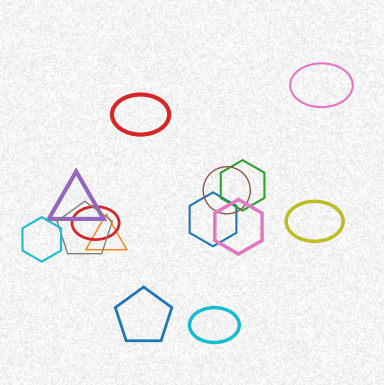[{"shape": "pentagon", "thickness": 2, "radius": 0.39, "center": [0.373, 0.177]}, {"shape": "hexagon", "thickness": 1.5, "radius": 0.35, "center": [0.553, 0.43]}, {"shape": "triangle", "thickness": 1, "radius": 0.31, "center": [0.276, 0.382]}, {"shape": "hexagon", "thickness": 1.5, "radius": 0.33, "center": [0.63, 0.519]}, {"shape": "oval", "thickness": 2, "radius": 0.31, "center": [0.248, 0.421]}, {"shape": "oval", "thickness": 3, "radius": 0.37, "center": [0.365, 0.703]}, {"shape": "triangle", "thickness": 3, "radius": 0.41, "center": [0.198, 0.472]}, {"shape": "circle", "thickness": 1, "radius": 0.31, "center": [0.589, 0.506]}, {"shape": "hexagon", "thickness": 2.5, "radius": 0.35, "center": [0.619, 0.411]}, {"shape": "oval", "thickness": 1.5, "radius": 0.41, "center": [0.835, 0.779]}, {"shape": "pentagon", "thickness": 1, "radius": 0.38, "center": [0.22, 0.402]}, {"shape": "oval", "thickness": 2.5, "radius": 0.37, "center": [0.817, 0.425]}, {"shape": "oval", "thickness": 2.5, "radius": 0.32, "center": [0.557, 0.156]}, {"shape": "hexagon", "thickness": 1.5, "radius": 0.29, "center": [0.108, 0.378]}]